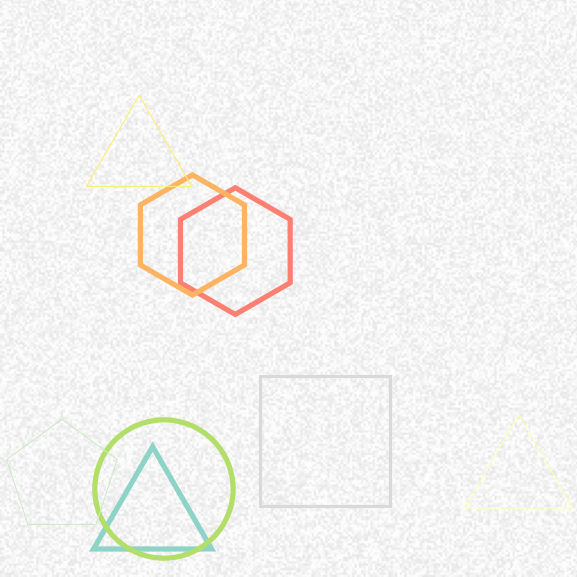[{"shape": "triangle", "thickness": 2.5, "radius": 0.59, "center": [0.264, 0.108]}, {"shape": "triangle", "thickness": 0.5, "radius": 0.54, "center": [0.898, 0.173]}, {"shape": "hexagon", "thickness": 2.5, "radius": 0.55, "center": [0.407, 0.564]}, {"shape": "hexagon", "thickness": 2.5, "radius": 0.52, "center": [0.333, 0.592]}, {"shape": "circle", "thickness": 2.5, "radius": 0.6, "center": [0.284, 0.152]}, {"shape": "square", "thickness": 1.5, "radius": 0.56, "center": [0.563, 0.235]}, {"shape": "pentagon", "thickness": 0.5, "radius": 0.5, "center": [0.107, 0.172]}, {"shape": "triangle", "thickness": 0.5, "radius": 0.53, "center": [0.241, 0.729]}]